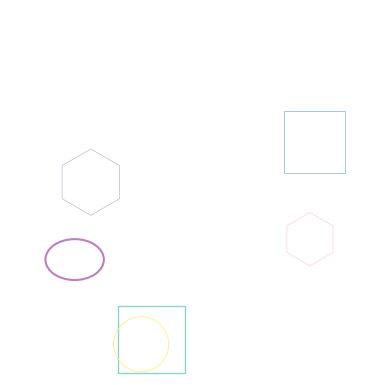[{"shape": "square", "thickness": 1, "radius": 0.43, "center": [0.393, 0.118]}, {"shape": "hexagon", "thickness": 0.5, "radius": 0.43, "center": [0.236, 0.527]}, {"shape": "square", "thickness": 0.5, "radius": 0.4, "center": [0.816, 0.631]}, {"shape": "hexagon", "thickness": 0.5, "radius": 0.35, "center": [0.805, 0.379]}, {"shape": "oval", "thickness": 1.5, "radius": 0.38, "center": [0.194, 0.326]}, {"shape": "circle", "thickness": 0.5, "radius": 0.36, "center": [0.367, 0.106]}]